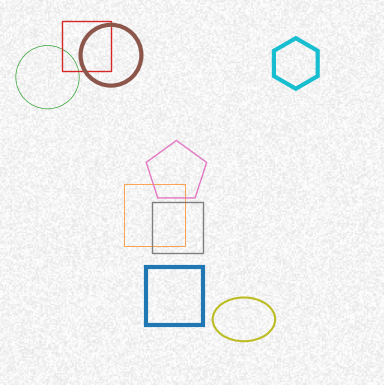[{"shape": "square", "thickness": 3, "radius": 0.37, "center": [0.453, 0.231]}, {"shape": "square", "thickness": 0.5, "radius": 0.4, "center": [0.401, 0.442]}, {"shape": "circle", "thickness": 0.5, "radius": 0.41, "center": [0.123, 0.8]}, {"shape": "square", "thickness": 1, "radius": 0.32, "center": [0.225, 0.88]}, {"shape": "circle", "thickness": 3, "radius": 0.39, "center": [0.288, 0.857]}, {"shape": "pentagon", "thickness": 1, "radius": 0.41, "center": [0.458, 0.553]}, {"shape": "square", "thickness": 1, "radius": 0.33, "center": [0.461, 0.409]}, {"shape": "oval", "thickness": 1.5, "radius": 0.41, "center": [0.634, 0.171]}, {"shape": "hexagon", "thickness": 3, "radius": 0.33, "center": [0.768, 0.835]}]